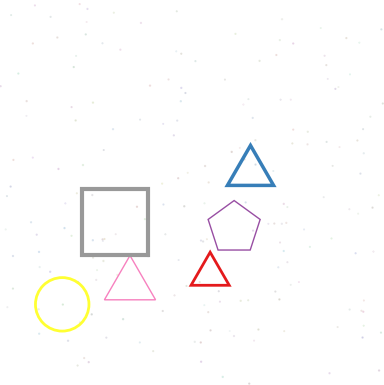[{"shape": "triangle", "thickness": 2, "radius": 0.29, "center": [0.546, 0.288]}, {"shape": "triangle", "thickness": 2.5, "radius": 0.35, "center": [0.651, 0.553]}, {"shape": "pentagon", "thickness": 1, "radius": 0.36, "center": [0.608, 0.408]}, {"shape": "circle", "thickness": 2, "radius": 0.35, "center": [0.162, 0.209]}, {"shape": "triangle", "thickness": 1, "radius": 0.38, "center": [0.338, 0.26]}, {"shape": "square", "thickness": 3, "radius": 0.43, "center": [0.298, 0.423]}]